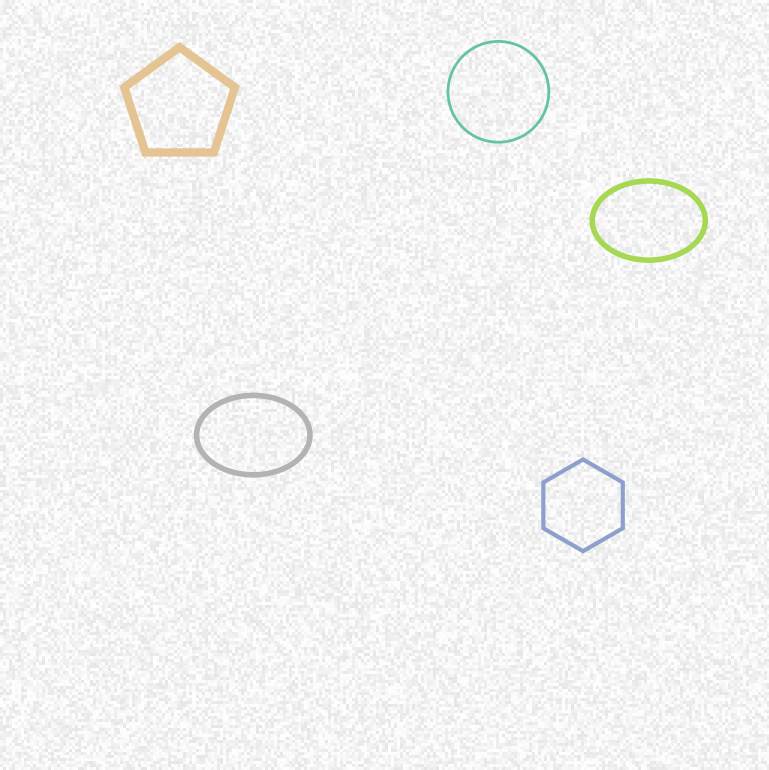[{"shape": "circle", "thickness": 1, "radius": 0.33, "center": [0.647, 0.881]}, {"shape": "hexagon", "thickness": 1.5, "radius": 0.3, "center": [0.757, 0.344]}, {"shape": "oval", "thickness": 2, "radius": 0.37, "center": [0.843, 0.714]}, {"shape": "pentagon", "thickness": 3, "radius": 0.38, "center": [0.233, 0.863]}, {"shape": "oval", "thickness": 2, "radius": 0.37, "center": [0.329, 0.435]}]